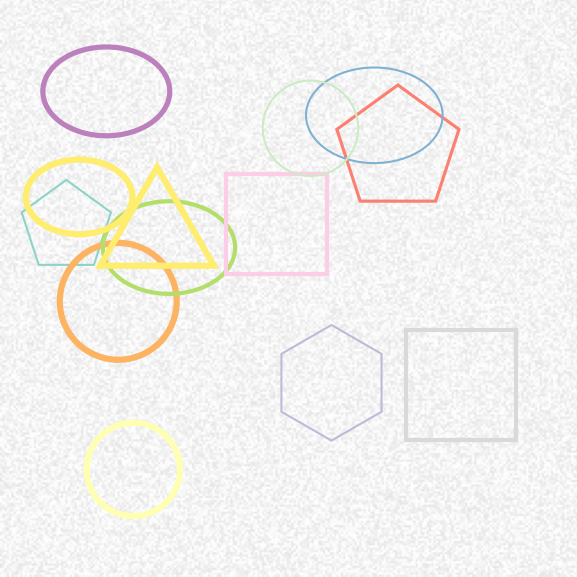[{"shape": "pentagon", "thickness": 1, "radius": 0.41, "center": [0.115, 0.606]}, {"shape": "circle", "thickness": 3, "radius": 0.4, "center": [0.231, 0.186]}, {"shape": "hexagon", "thickness": 1, "radius": 0.5, "center": [0.574, 0.336]}, {"shape": "pentagon", "thickness": 1.5, "radius": 0.56, "center": [0.689, 0.741]}, {"shape": "oval", "thickness": 1, "radius": 0.59, "center": [0.648, 0.799]}, {"shape": "circle", "thickness": 3, "radius": 0.51, "center": [0.205, 0.477]}, {"shape": "oval", "thickness": 2, "radius": 0.57, "center": [0.293, 0.57]}, {"shape": "square", "thickness": 2, "radius": 0.43, "center": [0.479, 0.611]}, {"shape": "square", "thickness": 2, "radius": 0.48, "center": [0.798, 0.333]}, {"shape": "oval", "thickness": 2.5, "radius": 0.55, "center": [0.184, 0.841]}, {"shape": "circle", "thickness": 1, "radius": 0.41, "center": [0.538, 0.777]}, {"shape": "oval", "thickness": 3, "radius": 0.46, "center": [0.137, 0.658]}, {"shape": "triangle", "thickness": 3, "radius": 0.57, "center": [0.272, 0.596]}]